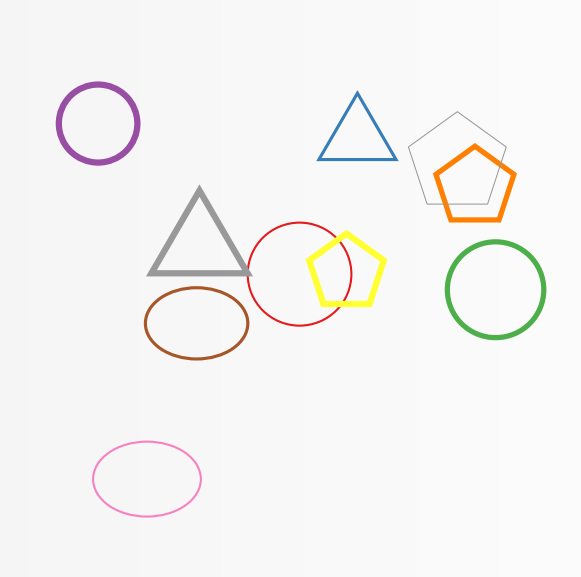[{"shape": "circle", "thickness": 1, "radius": 0.45, "center": [0.515, 0.524]}, {"shape": "triangle", "thickness": 1.5, "radius": 0.38, "center": [0.615, 0.761]}, {"shape": "circle", "thickness": 2.5, "radius": 0.41, "center": [0.853, 0.497]}, {"shape": "circle", "thickness": 3, "radius": 0.34, "center": [0.169, 0.785]}, {"shape": "pentagon", "thickness": 2.5, "radius": 0.35, "center": [0.817, 0.675]}, {"shape": "pentagon", "thickness": 3, "radius": 0.34, "center": [0.596, 0.527]}, {"shape": "oval", "thickness": 1.5, "radius": 0.44, "center": [0.338, 0.439]}, {"shape": "oval", "thickness": 1, "radius": 0.46, "center": [0.253, 0.17]}, {"shape": "triangle", "thickness": 3, "radius": 0.48, "center": [0.343, 0.574]}, {"shape": "pentagon", "thickness": 0.5, "radius": 0.44, "center": [0.787, 0.717]}]